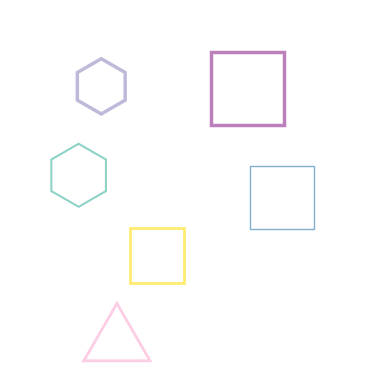[{"shape": "hexagon", "thickness": 1.5, "radius": 0.41, "center": [0.204, 0.545]}, {"shape": "hexagon", "thickness": 2.5, "radius": 0.36, "center": [0.263, 0.776]}, {"shape": "square", "thickness": 1, "radius": 0.41, "center": [0.732, 0.487]}, {"shape": "triangle", "thickness": 2, "radius": 0.5, "center": [0.304, 0.113]}, {"shape": "square", "thickness": 2.5, "radius": 0.47, "center": [0.642, 0.771]}, {"shape": "square", "thickness": 2, "radius": 0.36, "center": [0.408, 0.336]}]